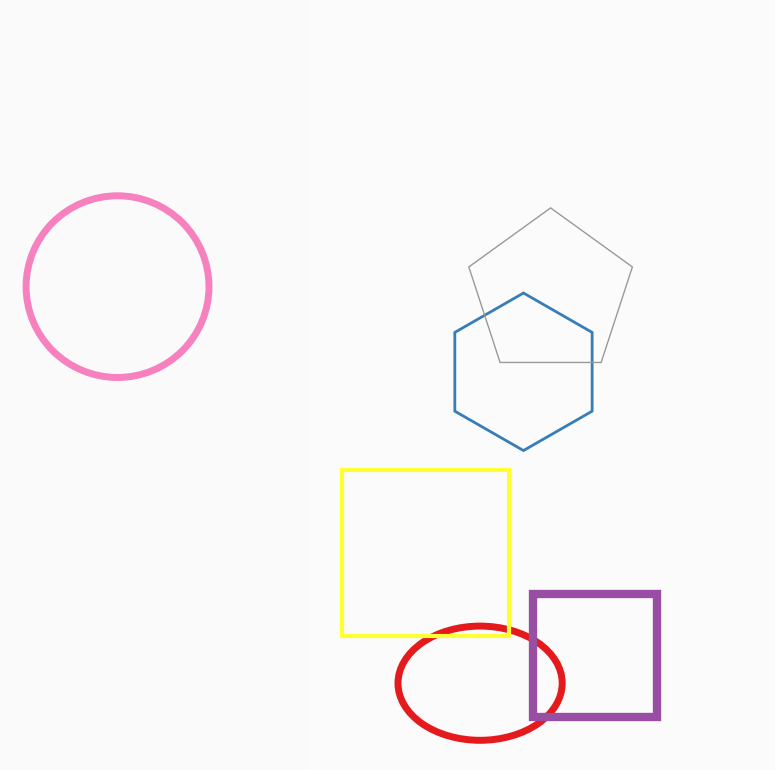[{"shape": "oval", "thickness": 2.5, "radius": 0.53, "center": [0.619, 0.113]}, {"shape": "hexagon", "thickness": 1, "radius": 0.51, "center": [0.675, 0.517]}, {"shape": "square", "thickness": 3, "radius": 0.4, "center": [0.768, 0.149]}, {"shape": "square", "thickness": 1.5, "radius": 0.54, "center": [0.549, 0.282]}, {"shape": "circle", "thickness": 2.5, "radius": 0.59, "center": [0.152, 0.628]}, {"shape": "pentagon", "thickness": 0.5, "radius": 0.55, "center": [0.71, 0.619]}]